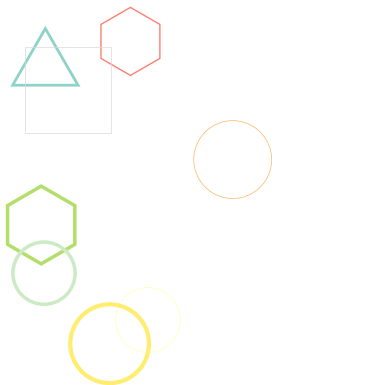[{"shape": "triangle", "thickness": 2, "radius": 0.49, "center": [0.118, 0.828]}, {"shape": "circle", "thickness": 0.5, "radius": 0.42, "center": [0.384, 0.169]}, {"shape": "hexagon", "thickness": 1, "radius": 0.44, "center": [0.339, 0.892]}, {"shape": "circle", "thickness": 0.5, "radius": 0.51, "center": [0.604, 0.585]}, {"shape": "hexagon", "thickness": 2.5, "radius": 0.5, "center": [0.107, 0.416]}, {"shape": "square", "thickness": 0.5, "radius": 0.56, "center": [0.178, 0.766]}, {"shape": "circle", "thickness": 2.5, "radius": 0.4, "center": [0.114, 0.29]}, {"shape": "circle", "thickness": 3, "radius": 0.51, "center": [0.285, 0.107]}]